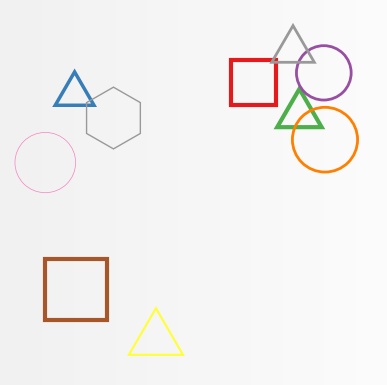[{"shape": "square", "thickness": 3, "radius": 0.29, "center": [0.655, 0.785]}, {"shape": "triangle", "thickness": 2.5, "radius": 0.29, "center": [0.193, 0.755]}, {"shape": "triangle", "thickness": 3, "radius": 0.33, "center": [0.773, 0.703]}, {"shape": "circle", "thickness": 2, "radius": 0.35, "center": [0.836, 0.811]}, {"shape": "circle", "thickness": 2, "radius": 0.42, "center": [0.839, 0.637]}, {"shape": "triangle", "thickness": 1.5, "radius": 0.4, "center": [0.402, 0.119]}, {"shape": "square", "thickness": 3, "radius": 0.4, "center": [0.195, 0.248]}, {"shape": "circle", "thickness": 0.5, "radius": 0.39, "center": [0.117, 0.578]}, {"shape": "hexagon", "thickness": 1, "radius": 0.4, "center": [0.293, 0.693]}, {"shape": "triangle", "thickness": 2, "radius": 0.32, "center": [0.756, 0.87]}]